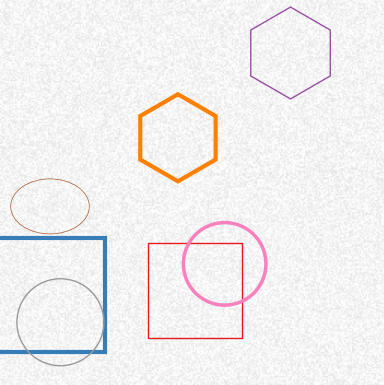[{"shape": "square", "thickness": 1, "radius": 0.61, "center": [0.506, 0.246]}, {"shape": "square", "thickness": 3, "radius": 0.74, "center": [0.125, 0.234]}, {"shape": "hexagon", "thickness": 1, "radius": 0.6, "center": [0.755, 0.862]}, {"shape": "hexagon", "thickness": 3, "radius": 0.57, "center": [0.462, 0.642]}, {"shape": "oval", "thickness": 0.5, "radius": 0.51, "center": [0.13, 0.464]}, {"shape": "circle", "thickness": 2.5, "radius": 0.54, "center": [0.584, 0.315]}, {"shape": "circle", "thickness": 1, "radius": 0.56, "center": [0.157, 0.163]}]